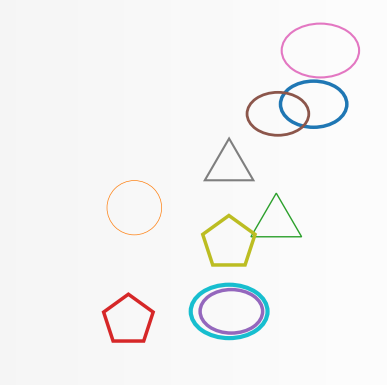[{"shape": "oval", "thickness": 2.5, "radius": 0.43, "center": [0.809, 0.729]}, {"shape": "circle", "thickness": 0.5, "radius": 0.35, "center": [0.347, 0.46]}, {"shape": "triangle", "thickness": 1, "radius": 0.38, "center": [0.713, 0.423]}, {"shape": "pentagon", "thickness": 2.5, "radius": 0.34, "center": [0.331, 0.169]}, {"shape": "oval", "thickness": 2.5, "radius": 0.4, "center": [0.597, 0.191]}, {"shape": "oval", "thickness": 2, "radius": 0.4, "center": [0.717, 0.704]}, {"shape": "oval", "thickness": 1.5, "radius": 0.5, "center": [0.827, 0.869]}, {"shape": "triangle", "thickness": 1.5, "radius": 0.36, "center": [0.591, 0.568]}, {"shape": "pentagon", "thickness": 2.5, "radius": 0.36, "center": [0.591, 0.369]}, {"shape": "oval", "thickness": 3, "radius": 0.5, "center": [0.591, 0.191]}]